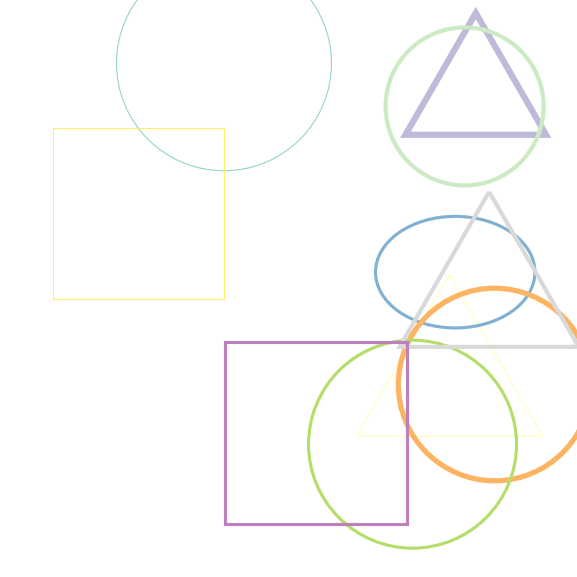[{"shape": "circle", "thickness": 0.5, "radius": 0.93, "center": [0.388, 0.89]}, {"shape": "triangle", "thickness": 0.5, "radius": 0.93, "center": [0.779, 0.337]}, {"shape": "triangle", "thickness": 3, "radius": 0.7, "center": [0.824, 0.836]}, {"shape": "oval", "thickness": 1.5, "radius": 0.69, "center": [0.788, 0.528]}, {"shape": "circle", "thickness": 2.5, "radius": 0.83, "center": [0.857, 0.333]}, {"shape": "circle", "thickness": 1.5, "radius": 0.9, "center": [0.714, 0.23]}, {"shape": "triangle", "thickness": 2, "radius": 0.89, "center": [0.847, 0.488]}, {"shape": "square", "thickness": 1.5, "radius": 0.79, "center": [0.547, 0.249]}, {"shape": "circle", "thickness": 2, "radius": 0.68, "center": [0.805, 0.815]}, {"shape": "square", "thickness": 0.5, "radius": 0.74, "center": [0.239, 0.629]}]